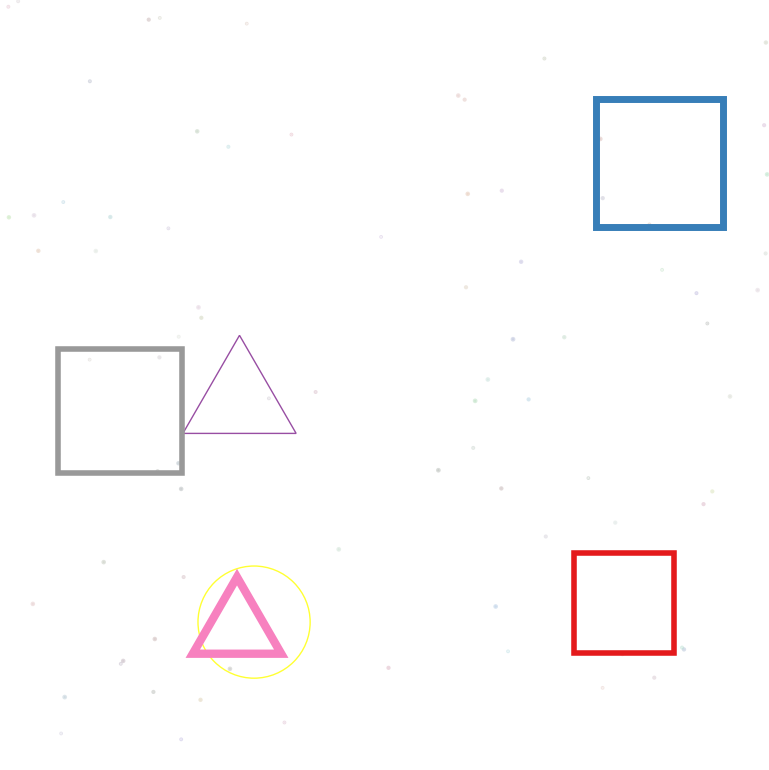[{"shape": "square", "thickness": 2, "radius": 0.33, "center": [0.81, 0.217]}, {"shape": "square", "thickness": 2.5, "radius": 0.41, "center": [0.857, 0.788]}, {"shape": "triangle", "thickness": 0.5, "radius": 0.42, "center": [0.311, 0.48]}, {"shape": "circle", "thickness": 0.5, "radius": 0.36, "center": [0.33, 0.192]}, {"shape": "triangle", "thickness": 3, "radius": 0.33, "center": [0.308, 0.184]}, {"shape": "square", "thickness": 2, "radius": 0.4, "center": [0.156, 0.467]}]